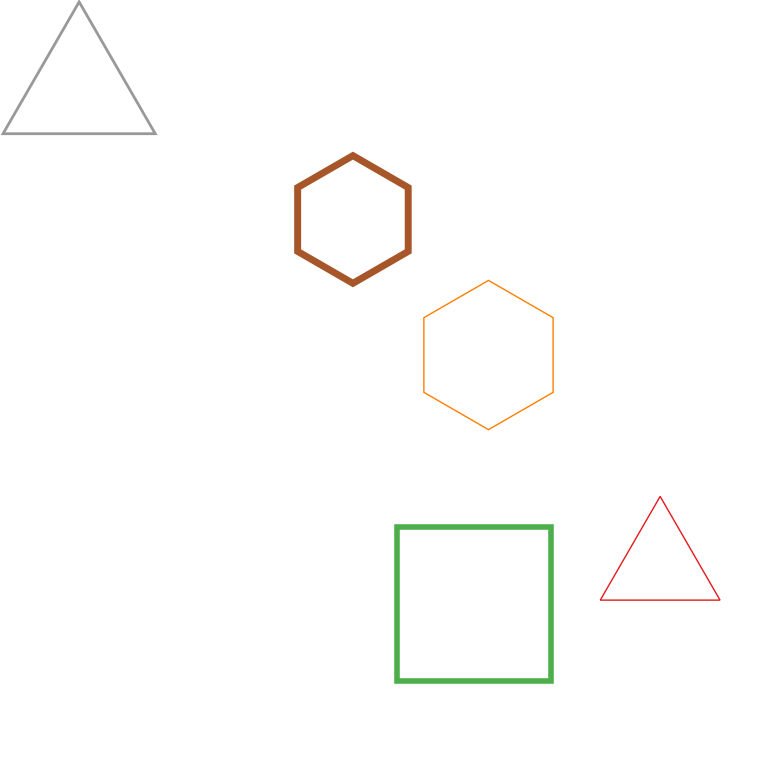[{"shape": "triangle", "thickness": 0.5, "radius": 0.45, "center": [0.857, 0.266]}, {"shape": "square", "thickness": 2, "radius": 0.5, "center": [0.616, 0.215]}, {"shape": "hexagon", "thickness": 0.5, "radius": 0.48, "center": [0.634, 0.539]}, {"shape": "hexagon", "thickness": 2.5, "radius": 0.41, "center": [0.458, 0.715]}, {"shape": "triangle", "thickness": 1, "radius": 0.57, "center": [0.103, 0.883]}]